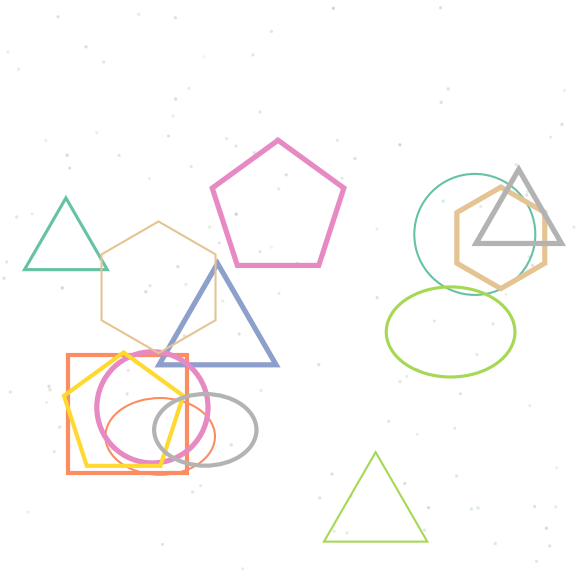[{"shape": "circle", "thickness": 1, "radius": 0.52, "center": [0.822, 0.593]}, {"shape": "triangle", "thickness": 1.5, "radius": 0.41, "center": [0.114, 0.574]}, {"shape": "square", "thickness": 2, "radius": 0.51, "center": [0.22, 0.282]}, {"shape": "oval", "thickness": 1, "radius": 0.47, "center": [0.277, 0.243]}, {"shape": "triangle", "thickness": 2.5, "radius": 0.59, "center": [0.377, 0.426]}, {"shape": "pentagon", "thickness": 2.5, "radius": 0.6, "center": [0.481, 0.636]}, {"shape": "circle", "thickness": 2.5, "radius": 0.48, "center": [0.264, 0.294]}, {"shape": "oval", "thickness": 1.5, "radius": 0.56, "center": [0.78, 0.424]}, {"shape": "triangle", "thickness": 1, "radius": 0.52, "center": [0.65, 0.113]}, {"shape": "pentagon", "thickness": 2, "radius": 0.54, "center": [0.214, 0.28]}, {"shape": "hexagon", "thickness": 2.5, "radius": 0.44, "center": [0.867, 0.587]}, {"shape": "hexagon", "thickness": 1, "radius": 0.57, "center": [0.274, 0.502]}, {"shape": "oval", "thickness": 2, "radius": 0.44, "center": [0.355, 0.255]}, {"shape": "triangle", "thickness": 2.5, "radius": 0.43, "center": [0.898, 0.62]}]